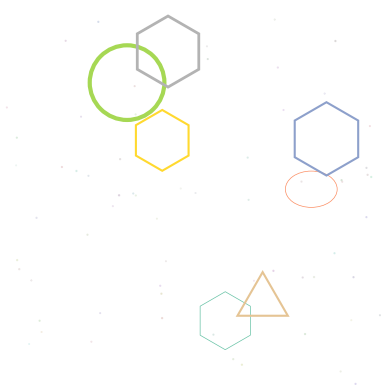[{"shape": "hexagon", "thickness": 0.5, "radius": 0.38, "center": [0.585, 0.167]}, {"shape": "oval", "thickness": 0.5, "radius": 0.34, "center": [0.808, 0.508]}, {"shape": "hexagon", "thickness": 1.5, "radius": 0.48, "center": [0.848, 0.639]}, {"shape": "circle", "thickness": 3, "radius": 0.48, "center": [0.33, 0.785]}, {"shape": "hexagon", "thickness": 1.5, "radius": 0.39, "center": [0.421, 0.635]}, {"shape": "triangle", "thickness": 1.5, "radius": 0.38, "center": [0.682, 0.218]}, {"shape": "hexagon", "thickness": 2, "radius": 0.46, "center": [0.436, 0.866]}]